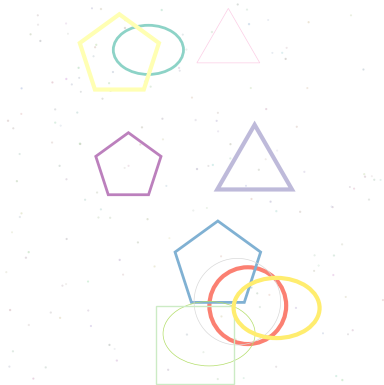[{"shape": "oval", "thickness": 2, "radius": 0.46, "center": [0.385, 0.871]}, {"shape": "pentagon", "thickness": 3, "radius": 0.54, "center": [0.31, 0.855]}, {"shape": "triangle", "thickness": 3, "radius": 0.56, "center": [0.661, 0.564]}, {"shape": "circle", "thickness": 3, "radius": 0.5, "center": [0.644, 0.206]}, {"shape": "pentagon", "thickness": 2, "radius": 0.58, "center": [0.566, 0.309]}, {"shape": "oval", "thickness": 0.5, "radius": 0.6, "center": [0.543, 0.133]}, {"shape": "triangle", "thickness": 0.5, "radius": 0.47, "center": [0.593, 0.884]}, {"shape": "circle", "thickness": 0.5, "radius": 0.56, "center": [0.616, 0.216]}, {"shape": "pentagon", "thickness": 2, "radius": 0.45, "center": [0.334, 0.566]}, {"shape": "square", "thickness": 1, "radius": 0.51, "center": [0.506, 0.103]}, {"shape": "oval", "thickness": 3, "radius": 0.56, "center": [0.718, 0.2]}]